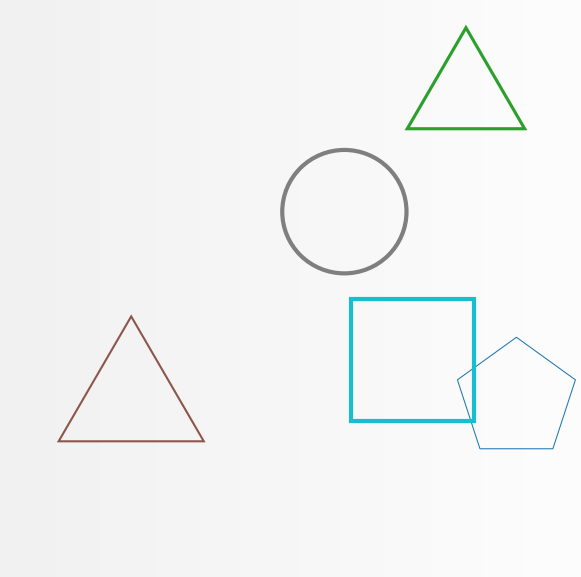[{"shape": "pentagon", "thickness": 0.5, "radius": 0.53, "center": [0.888, 0.308]}, {"shape": "triangle", "thickness": 1.5, "radius": 0.58, "center": [0.802, 0.834]}, {"shape": "triangle", "thickness": 1, "radius": 0.72, "center": [0.226, 0.307]}, {"shape": "circle", "thickness": 2, "radius": 0.53, "center": [0.592, 0.633]}, {"shape": "square", "thickness": 2, "radius": 0.53, "center": [0.709, 0.375]}]